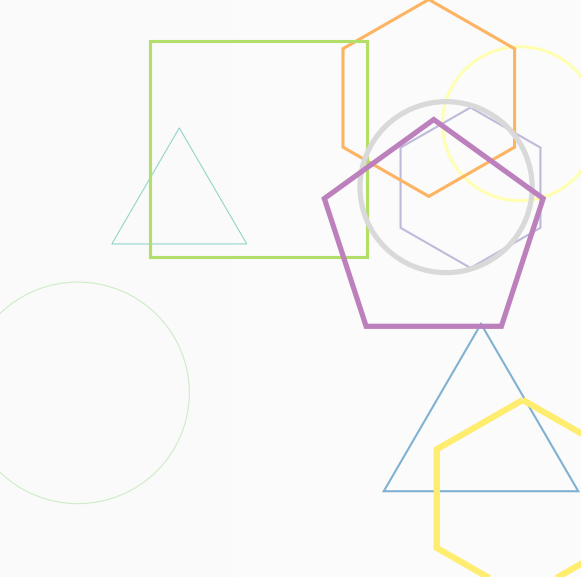[{"shape": "triangle", "thickness": 0.5, "radius": 0.67, "center": [0.308, 0.644]}, {"shape": "circle", "thickness": 1.5, "radius": 0.67, "center": [0.895, 0.785]}, {"shape": "hexagon", "thickness": 1, "radius": 0.69, "center": [0.809, 0.674]}, {"shape": "triangle", "thickness": 1, "radius": 0.97, "center": [0.828, 0.245]}, {"shape": "hexagon", "thickness": 1.5, "radius": 0.85, "center": [0.738, 0.83]}, {"shape": "square", "thickness": 1.5, "radius": 0.94, "center": [0.445, 0.741]}, {"shape": "circle", "thickness": 2.5, "radius": 0.74, "center": [0.767, 0.675]}, {"shape": "pentagon", "thickness": 2.5, "radius": 0.99, "center": [0.746, 0.594]}, {"shape": "circle", "thickness": 0.5, "radius": 0.96, "center": [0.134, 0.319]}, {"shape": "hexagon", "thickness": 3, "radius": 0.85, "center": [0.899, 0.136]}]